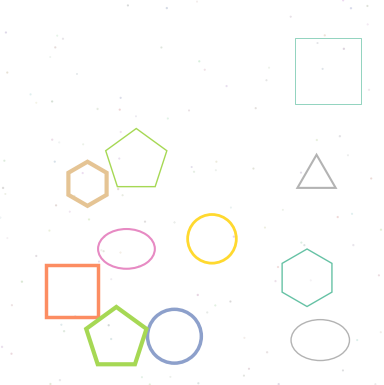[{"shape": "hexagon", "thickness": 1, "radius": 0.37, "center": [0.797, 0.279]}, {"shape": "square", "thickness": 0.5, "radius": 0.43, "center": [0.852, 0.816]}, {"shape": "square", "thickness": 2.5, "radius": 0.34, "center": [0.188, 0.244]}, {"shape": "circle", "thickness": 2.5, "radius": 0.35, "center": [0.453, 0.127]}, {"shape": "oval", "thickness": 1.5, "radius": 0.37, "center": [0.328, 0.354]}, {"shape": "pentagon", "thickness": 3, "radius": 0.41, "center": [0.302, 0.12]}, {"shape": "pentagon", "thickness": 1, "radius": 0.42, "center": [0.354, 0.583]}, {"shape": "circle", "thickness": 2, "radius": 0.32, "center": [0.551, 0.38]}, {"shape": "hexagon", "thickness": 3, "radius": 0.29, "center": [0.227, 0.523]}, {"shape": "triangle", "thickness": 1.5, "radius": 0.29, "center": [0.822, 0.541]}, {"shape": "oval", "thickness": 1, "radius": 0.38, "center": [0.832, 0.117]}]